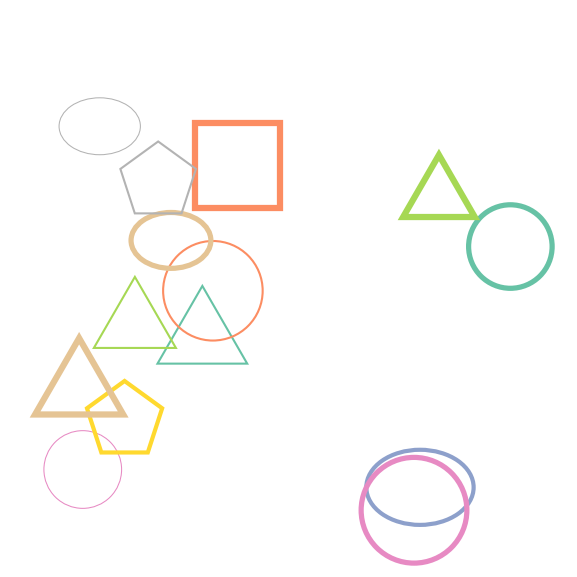[{"shape": "circle", "thickness": 2.5, "radius": 0.36, "center": [0.884, 0.572]}, {"shape": "triangle", "thickness": 1, "radius": 0.45, "center": [0.35, 0.414]}, {"shape": "circle", "thickness": 1, "radius": 0.43, "center": [0.369, 0.496]}, {"shape": "square", "thickness": 3, "radius": 0.37, "center": [0.411, 0.713]}, {"shape": "oval", "thickness": 2, "radius": 0.46, "center": [0.727, 0.155]}, {"shape": "circle", "thickness": 2.5, "radius": 0.46, "center": [0.717, 0.116]}, {"shape": "circle", "thickness": 0.5, "radius": 0.34, "center": [0.143, 0.186]}, {"shape": "triangle", "thickness": 3, "radius": 0.36, "center": [0.76, 0.659]}, {"shape": "triangle", "thickness": 1, "radius": 0.41, "center": [0.234, 0.438]}, {"shape": "pentagon", "thickness": 2, "radius": 0.34, "center": [0.216, 0.271]}, {"shape": "triangle", "thickness": 3, "radius": 0.44, "center": [0.137, 0.325]}, {"shape": "oval", "thickness": 2.5, "radius": 0.35, "center": [0.296, 0.583]}, {"shape": "oval", "thickness": 0.5, "radius": 0.35, "center": [0.173, 0.781]}, {"shape": "pentagon", "thickness": 1, "radius": 0.34, "center": [0.274, 0.685]}]